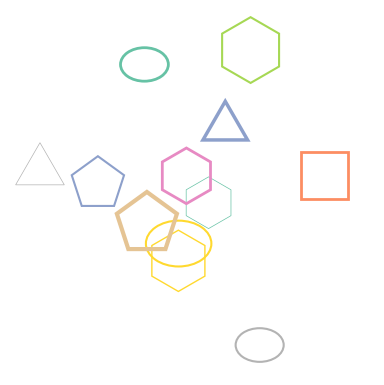[{"shape": "oval", "thickness": 2, "radius": 0.31, "center": [0.375, 0.833]}, {"shape": "hexagon", "thickness": 0.5, "radius": 0.34, "center": [0.542, 0.473]}, {"shape": "square", "thickness": 2, "radius": 0.31, "center": [0.842, 0.544]}, {"shape": "triangle", "thickness": 2.5, "radius": 0.33, "center": [0.585, 0.67]}, {"shape": "pentagon", "thickness": 1.5, "radius": 0.36, "center": [0.254, 0.523]}, {"shape": "hexagon", "thickness": 2, "radius": 0.36, "center": [0.484, 0.543]}, {"shape": "hexagon", "thickness": 1.5, "radius": 0.43, "center": [0.651, 0.87]}, {"shape": "oval", "thickness": 1.5, "radius": 0.43, "center": [0.464, 0.367]}, {"shape": "hexagon", "thickness": 1, "radius": 0.4, "center": [0.463, 0.323]}, {"shape": "pentagon", "thickness": 3, "radius": 0.41, "center": [0.382, 0.419]}, {"shape": "triangle", "thickness": 0.5, "radius": 0.37, "center": [0.104, 0.556]}, {"shape": "oval", "thickness": 1.5, "radius": 0.31, "center": [0.674, 0.104]}]